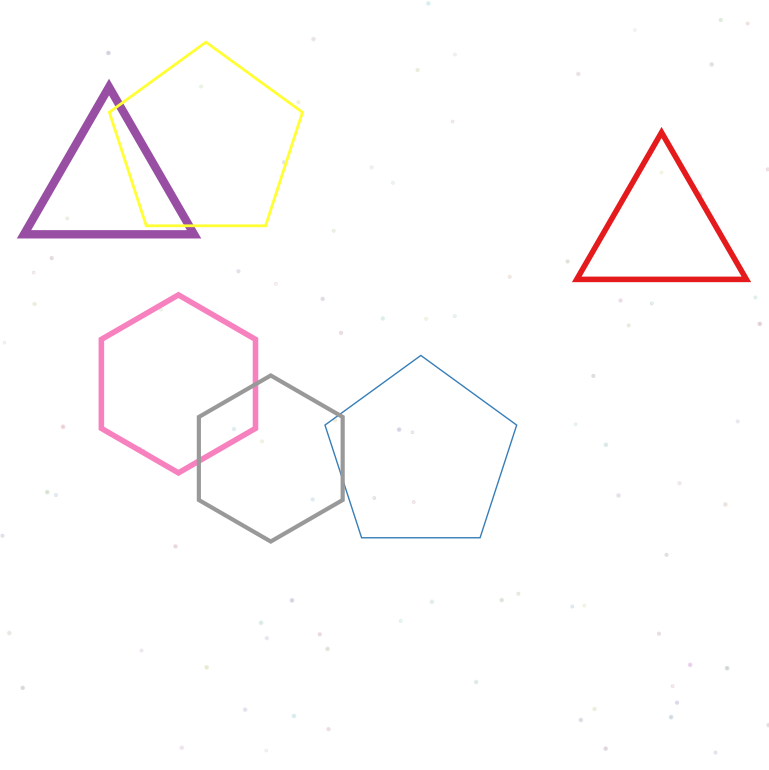[{"shape": "triangle", "thickness": 2, "radius": 0.64, "center": [0.859, 0.701]}, {"shape": "pentagon", "thickness": 0.5, "radius": 0.65, "center": [0.547, 0.407]}, {"shape": "triangle", "thickness": 3, "radius": 0.64, "center": [0.142, 0.759]}, {"shape": "pentagon", "thickness": 1, "radius": 0.66, "center": [0.267, 0.813]}, {"shape": "hexagon", "thickness": 2, "radius": 0.58, "center": [0.232, 0.501]}, {"shape": "hexagon", "thickness": 1.5, "radius": 0.54, "center": [0.352, 0.405]}]